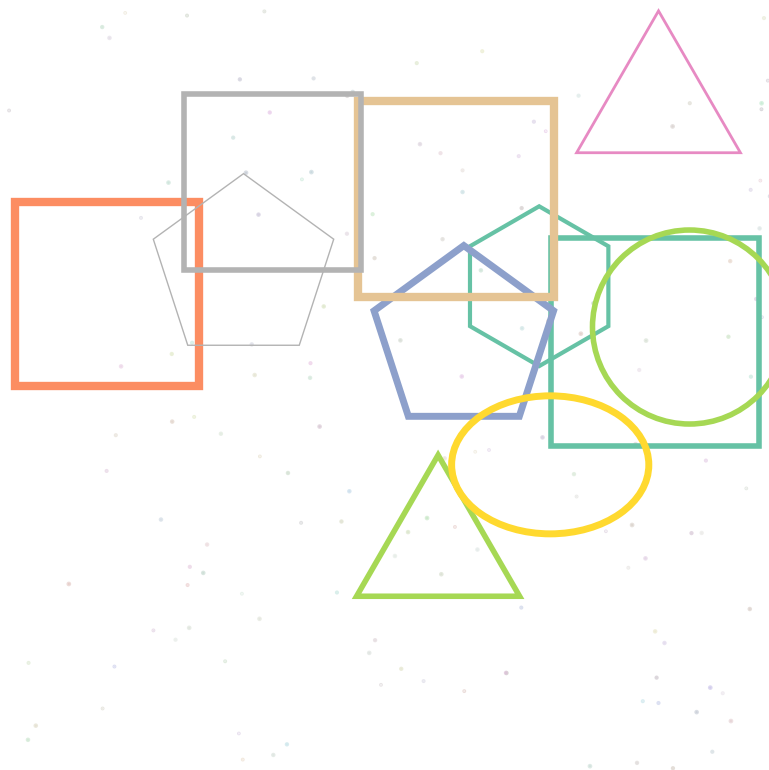[{"shape": "hexagon", "thickness": 1.5, "radius": 0.52, "center": [0.7, 0.628]}, {"shape": "square", "thickness": 2, "radius": 0.67, "center": [0.85, 0.556]}, {"shape": "square", "thickness": 3, "radius": 0.6, "center": [0.139, 0.618]}, {"shape": "pentagon", "thickness": 2.5, "radius": 0.61, "center": [0.602, 0.558]}, {"shape": "triangle", "thickness": 1, "radius": 0.61, "center": [0.855, 0.863]}, {"shape": "circle", "thickness": 2, "radius": 0.63, "center": [0.895, 0.575]}, {"shape": "triangle", "thickness": 2, "radius": 0.61, "center": [0.569, 0.287]}, {"shape": "oval", "thickness": 2.5, "radius": 0.64, "center": [0.715, 0.396]}, {"shape": "square", "thickness": 3, "radius": 0.64, "center": [0.593, 0.742]}, {"shape": "square", "thickness": 2, "radius": 0.57, "center": [0.354, 0.764]}, {"shape": "pentagon", "thickness": 0.5, "radius": 0.62, "center": [0.316, 0.651]}]